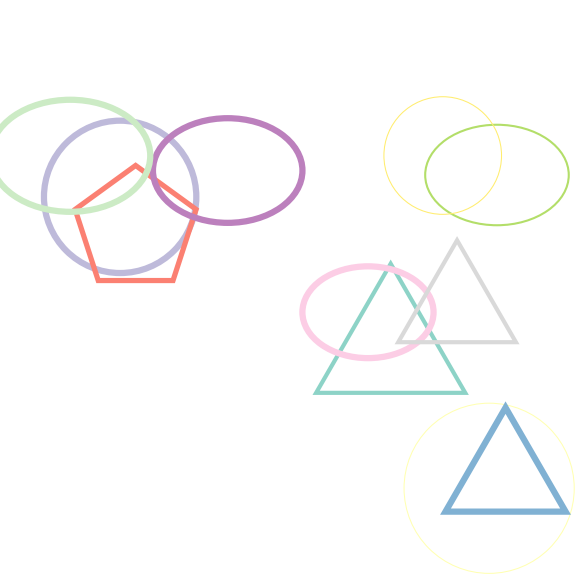[{"shape": "triangle", "thickness": 2, "radius": 0.75, "center": [0.677, 0.393]}, {"shape": "circle", "thickness": 0.5, "radius": 0.74, "center": [0.847, 0.154]}, {"shape": "circle", "thickness": 3, "radius": 0.66, "center": [0.208, 0.658]}, {"shape": "pentagon", "thickness": 2.5, "radius": 0.55, "center": [0.235, 0.602]}, {"shape": "triangle", "thickness": 3, "radius": 0.6, "center": [0.875, 0.173]}, {"shape": "oval", "thickness": 1, "radius": 0.62, "center": [0.861, 0.696]}, {"shape": "oval", "thickness": 3, "radius": 0.57, "center": [0.637, 0.458]}, {"shape": "triangle", "thickness": 2, "radius": 0.59, "center": [0.791, 0.465]}, {"shape": "oval", "thickness": 3, "radius": 0.65, "center": [0.394, 0.704]}, {"shape": "oval", "thickness": 3, "radius": 0.69, "center": [0.122, 0.729]}, {"shape": "circle", "thickness": 0.5, "radius": 0.51, "center": [0.767, 0.73]}]